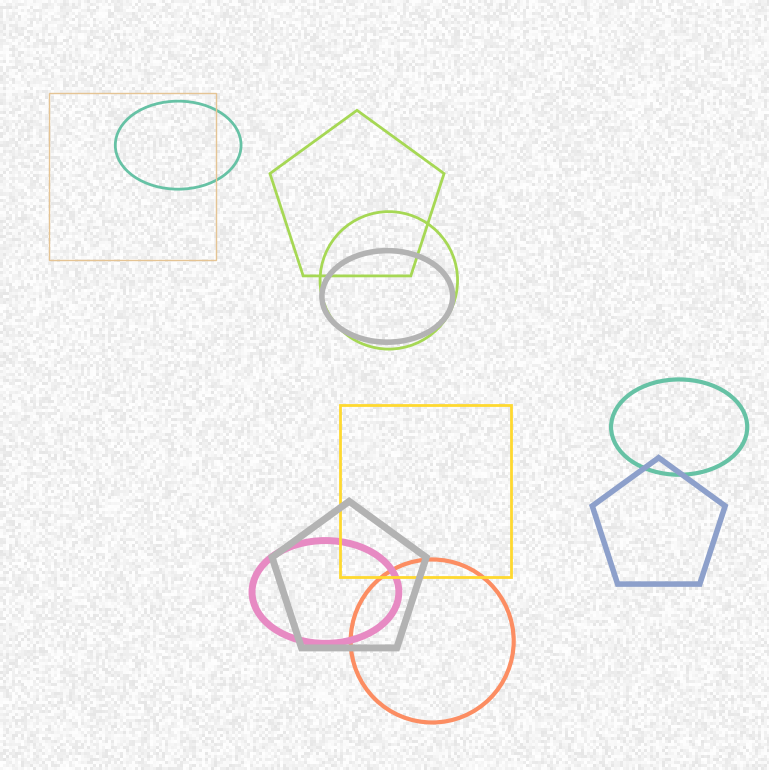[{"shape": "oval", "thickness": 1.5, "radius": 0.44, "center": [0.882, 0.445]}, {"shape": "oval", "thickness": 1, "radius": 0.41, "center": [0.231, 0.811]}, {"shape": "circle", "thickness": 1.5, "radius": 0.53, "center": [0.561, 0.168]}, {"shape": "pentagon", "thickness": 2, "radius": 0.45, "center": [0.855, 0.315]}, {"shape": "oval", "thickness": 2.5, "radius": 0.48, "center": [0.423, 0.231]}, {"shape": "pentagon", "thickness": 1, "radius": 0.59, "center": [0.464, 0.738]}, {"shape": "circle", "thickness": 1, "radius": 0.45, "center": [0.505, 0.636]}, {"shape": "square", "thickness": 1, "radius": 0.56, "center": [0.552, 0.362]}, {"shape": "square", "thickness": 0.5, "radius": 0.54, "center": [0.172, 0.771]}, {"shape": "oval", "thickness": 2, "radius": 0.42, "center": [0.503, 0.615]}, {"shape": "pentagon", "thickness": 2.5, "radius": 0.53, "center": [0.453, 0.244]}]